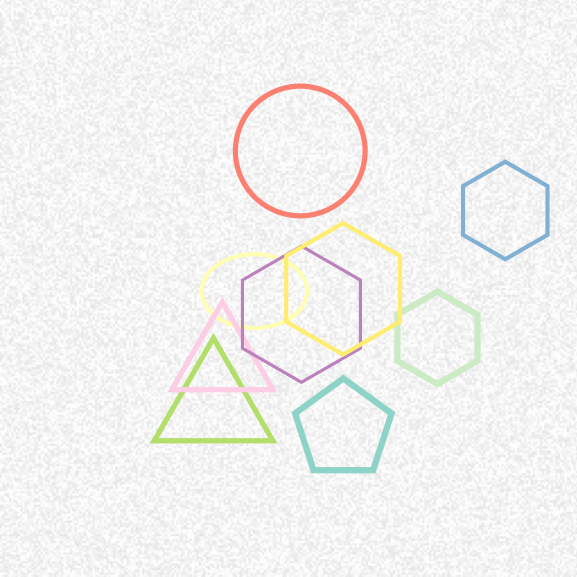[{"shape": "pentagon", "thickness": 3, "radius": 0.44, "center": [0.594, 0.256]}, {"shape": "oval", "thickness": 2, "radius": 0.46, "center": [0.441, 0.495]}, {"shape": "circle", "thickness": 2.5, "radius": 0.56, "center": [0.52, 0.738]}, {"shape": "hexagon", "thickness": 2, "radius": 0.42, "center": [0.875, 0.635]}, {"shape": "triangle", "thickness": 2.5, "radius": 0.59, "center": [0.37, 0.295]}, {"shape": "triangle", "thickness": 2.5, "radius": 0.51, "center": [0.385, 0.375]}, {"shape": "hexagon", "thickness": 1.5, "radius": 0.59, "center": [0.522, 0.455]}, {"shape": "hexagon", "thickness": 3, "radius": 0.4, "center": [0.757, 0.414]}, {"shape": "hexagon", "thickness": 2, "radius": 0.57, "center": [0.594, 0.499]}]